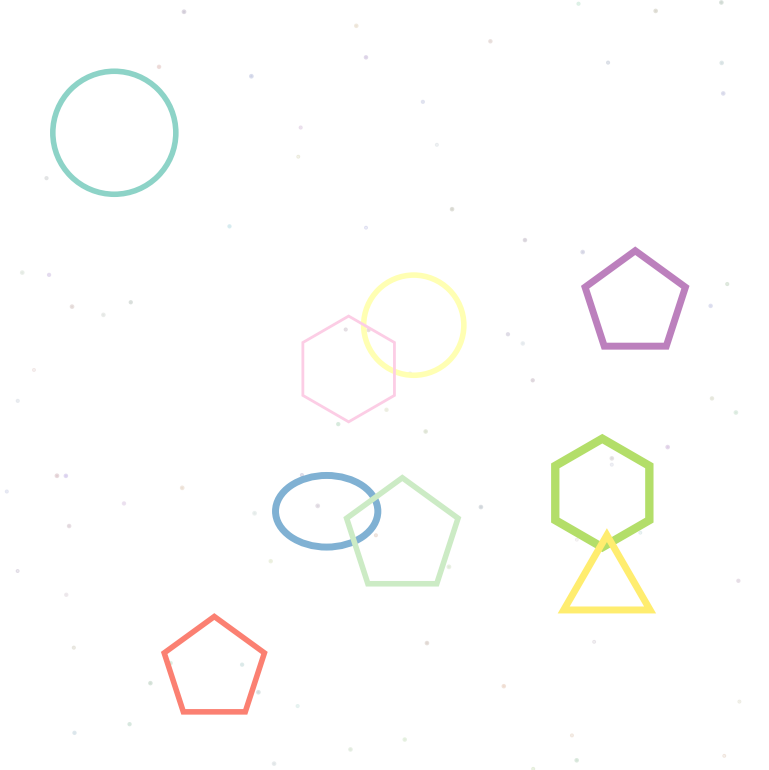[{"shape": "circle", "thickness": 2, "radius": 0.4, "center": [0.148, 0.828]}, {"shape": "circle", "thickness": 2, "radius": 0.33, "center": [0.537, 0.578]}, {"shape": "pentagon", "thickness": 2, "radius": 0.34, "center": [0.278, 0.131]}, {"shape": "oval", "thickness": 2.5, "radius": 0.33, "center": [0.424, 0.336]}, {"shape": "hexagon", "thickness": 3, "radius": 0.35, "center": [0.782, 0.36]}, {"shape": "hexagon", "thickness": 1, "radius": 0.34, "center": [0.453, 0.521]}, {"shape": "pentagon", "thickness": 2.5, "radius": 0.34, "center": [0.825, 0.606]}, {"shape": "pentagon", "thickness": 2, "radius": 0.38, "center": [0.522, 0.303]}, {"shape": "triangle", "thickness": 2.5, "radius": 0.32, "center": [0.788, 0.24]}]